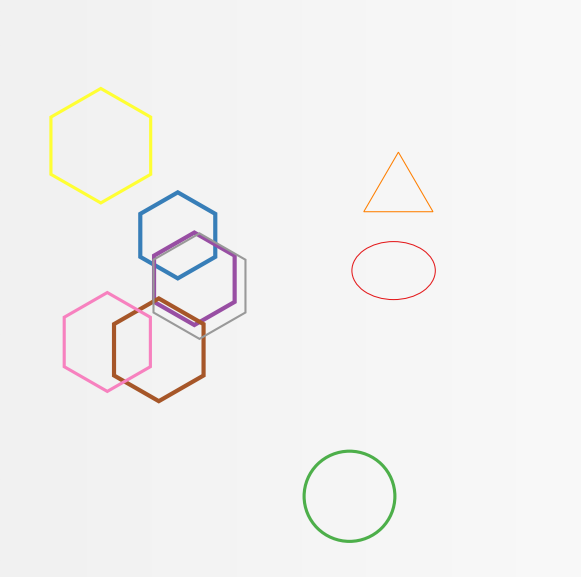[{"shape": "oval", "thickness": 0.5, "radius": 0.36, "center": [0.677, 0.531]}, {"shape": "hexagon", "thickness": 2, "radius": 0.37, "center": [0.306, 0.592]}, {"shape": "circle", "thickness": 1.5, "radius": 0.39, "center": [0.601, 0.14]}, {"shape": "hexagon", "thickness": 2, "radius": 0.4, "center": [0.334, 0.516]}, {"shape": "triangle", "thickness": 0.5, "radius": 0.34, "center": [0.685, 0.667]}, {"shape": "hexagon", "thickness": 1.5, "radius": 0.5, "center": [0.173, 0.747]}, {"shape": "hexagon", "thickness": 2, "radius": 0.44, "center": [0.273, 0.393]}, {"shape": "hexagon", "thickness": 1.5, "radius": 0.43, "center": [0.185, 0.407]}, {"shape": "hexagon", "thickness": 1, "radius": 0.46, "center": [0.343, 0.504]}]